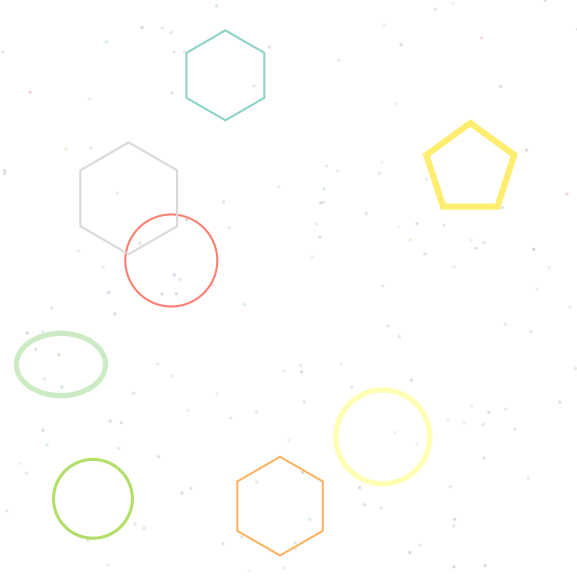[{"shape": "hexagon", "thickness": 1, "radius": 0.39, "center": [0.39, 0.869]}, {"shape": "circle", "thickness": 2.5, "radius": 0.41, "center": [0.663, 0.243]}, {"shape": "circle", "thickness": 1, "radius": 0.4, "center": [0.297, 0.548]}, {"shape": "hexagon", "thickness": 1, "radius": 0.43, "center": [0.485, 0.123]}, {"shape": "circle", "thickness": 1.5, "radius": 0.34, "center": [0.161, 0.135]}, {"shape": "hexagon", "thickness": 1, "radius": 0.48, "center": [0.223, 0.656]}, {"shape": "oval", "thickness": 2.5, "radius": 0.39, "center": [0.105, 0.368]}, {"shape": "pentagon", "thickness": 3, "radius": 0.4, "center": [0.814, 0.706]}]